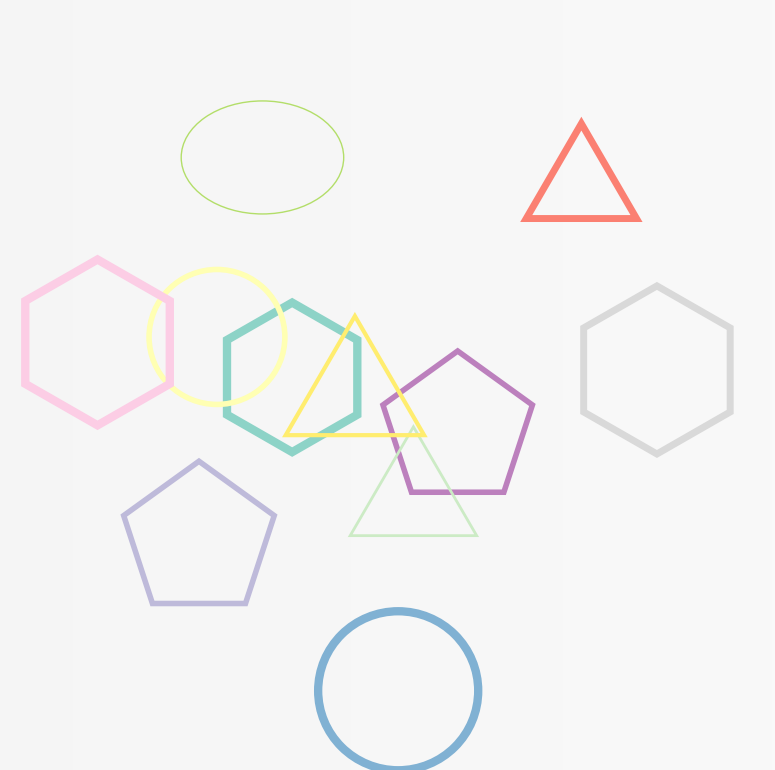[{"shape": "hexagon", "thickness": 3, "radius": 0.49, "center": [0.377, 0.51]}, {"shape": "circle", "thickness": 2, "radius": 0.44, "center": [0.28, 0.562]}, {"shape": "pentagon", "thickness": 2, "radius": 0.51, "center": [0.257, 0.299]}, {"shape": "triangle", "thickness": 2.5, "radius": 0.41, "center": [0.75, 0.757]}, {"shape": "circle", "thickness": 3, "radius": 0.52, "center": [0.514, 0.103]}, {"shape": "oval", "thickness": 0.5, "radius": 0.52, "center": [0.339, 0.796]}, {"shape": "hexagon", "thickness": 3, "radius": 0.54, "center": [0.126, 0.555]}, {"shape": "hexagon", "thickness": 2.5, "radius": 0.55, "center": [0.848, 0.52]}, {"shape": "pentagon", "thickness": 2, "radius": 0.51, "center": [0.591, 0.443]}, {"shape": "triangle", "thickness": 1, "radius": 0.47, "center": [0.533, 0.351]}, {"shape": "triangle", "thickness": 1.5, "radius": 0.52, "center": [0.458, 0.486]}]